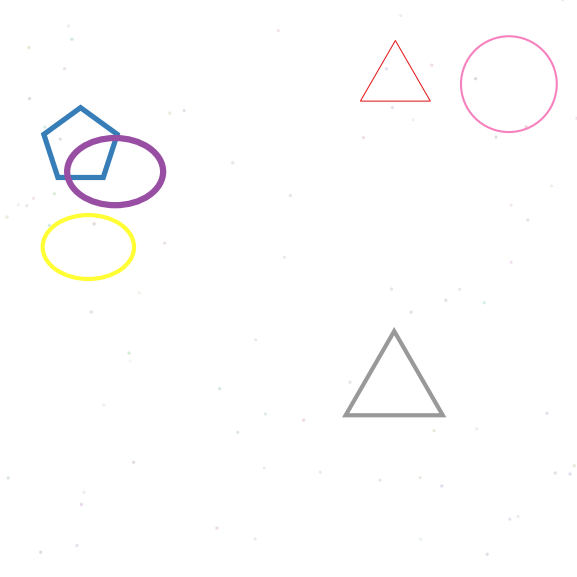[{"shape": "triangle", "thickness": 0.5, "radius": 0.35, "center": [0.685, 0.859]}, {"shape": "pentagon", "thickness": 2.5, "radius": 0.33, "center": [0.14, 0.746]}, {"shape": "oval", "thickness": 3, "radius": 0.42, "center": [0.199, 0.702]}, {"shape": "oval", "thickness": 2, "radius": 0.4, "center": [0.153, 0.571]}, {"shape": "circle", "thickness": 1, "radius": 0.41, "center": [0.881, 0.853]}, {"shape": "triangle", "thickness": 2, "radius": 0.49, "center": [0.683, 0.329]}]